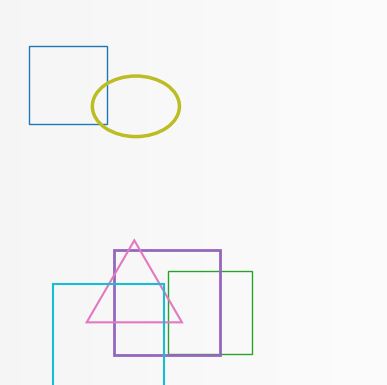[{"shape": "square", "thickness": 1, "radius": 0.51, "center": [0.175, 0.78]}, {"shape": "square", "thickness": 1, "radius": 0.54, "center": [0.542, 0.187]}, {"shape": "square", "thickness": 2, "radius": 0.69, "center": [0.432, 0.214]}, {"shape": "triangle", "thickness": 1.5, "radius": 0.71, "center": [0.347, 0.234]}, {"shape": "oval", "thickness": 2.5, "radius": 0.56, "center": [0.351, 0.724]}, {"shape": "square", "thickness": 1.5, "radius": 0.71, "center": [0.28, 0.12]}]